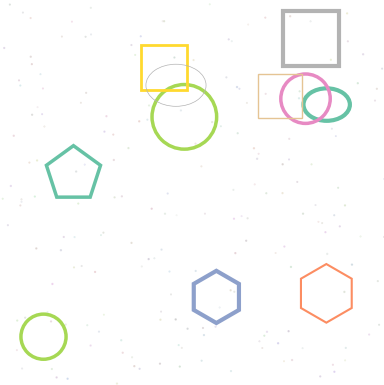[{"shape": "oval", "thickness": 3, "radius": 0.3, "center": [0.849, 0.728]}, {"shape": "pentagon", "thickness": 2.5, "radius": 0.37, "center": [0.191, 0.548]}, {"shape": "hexagon", "thickness": 1.5, "radius": 0.38, "center": [0.848, 0.238]}, {"shape": "hexagon", "thickness": 3, "radius": 0.34, "center": [0.562, 0.229]}, {"shape": "circle", "thickness": 2.5, "radius": 0.32, "center": [0.794, 0.744]}, {"shape": "circle", "thickness": 2.5, "radius": 0.29, "center": [0.113, 0.125]}, {"shape": "circle", "thickness": 2.5, "radius": 0.42, "center": [0.479, 0.697]}, {"shape": "square", "thickness": 2, "radius": 0.3, "center": [0.425, 0.824]}, {"shape": "square", "thickness": 1, "radius": 0.29, "center": [0.726, 0.751]}, {"shape": "square", "thickness": 3, "radius": 0.36, "center": [0.808, 0.9]}, {"shape": "oval", "thickness": 0.5, "radius": 0.39, "center": [0.457, 0.779]}]